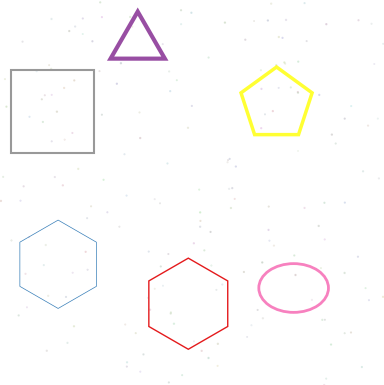[{"shape": "hexagon", "thickness": 1, "radius": 0.59, "center": [0.489, 0.211]}, {"shape": "hexagon", "thickness": 0.5, "radius": 0.57, "center": [0.151, 0.314]}, {"shape": "triangle", "thickness": 3, "radius": 0.41, "center": [0.358, 0.888]}, {"shape": "pentagon", "thickness": 2.5, "radius": 0.49, "center": [0.718, 0.729]}, {"shape": "oval", "thickness": 2, "radius": 0.45, "center": [0.763, 0.252]}, {"shape": "square", "thickness": 1.5, "radius": 0.54, "center": [0.136, 0.711]}]